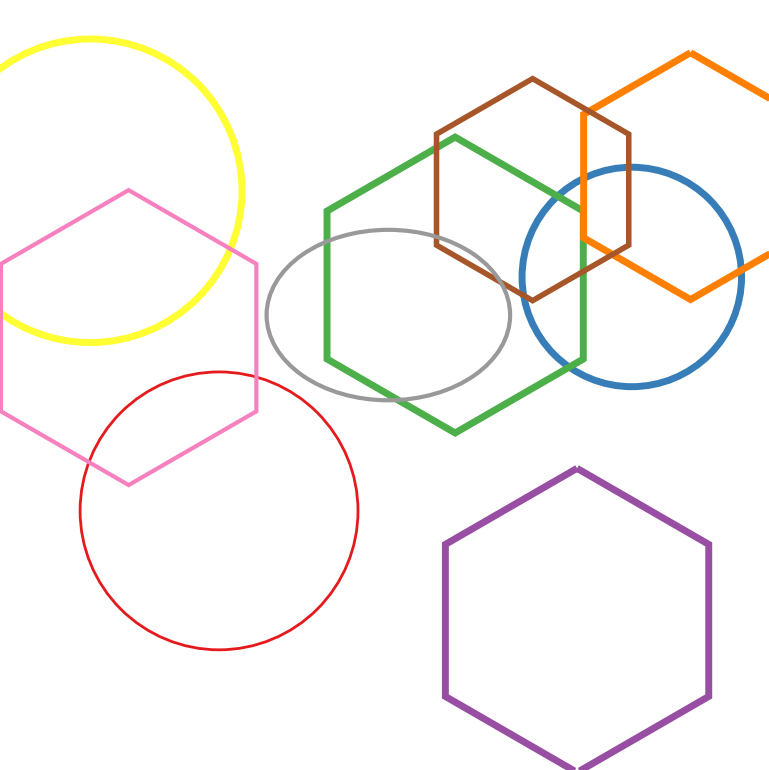[{"shape": "circle", "thickness": 1, "radius": 0.9, "center": [0.284, 0.337]}, {"shape": "circle", "thickness": 2.5, "radius": 0.71, "center": [0.821, 0.64]}, {"shape": "hexagon", "thickness": 2.5, "radius": 0.96, "center": [0.591, 0.63]}, {"shape": "hexagon", "thickness": 2.5, "radius": 0.99, "center": [0.749, 0.194]}, {"shape": "hexagon", "thickness": 2.5, "radius": 0.8, "center": [0.897, 0.771]}, {"shape": "circle", "thickness": 2.5, "radius": 0.99, "center": [0.117, 0.752]}, {"shape": "hexagon", "thickness": 2, "radius": 0.72, "center": [0.692, 0.754]}, {"shape": "hexagon", "thickness": 1.5, "radius": 0.96, "center": [0.167, 0.562]}, {"shape": "oval", "thickness": 1.5, "radius": 0.79, "center": [0.504, 0.591]}]